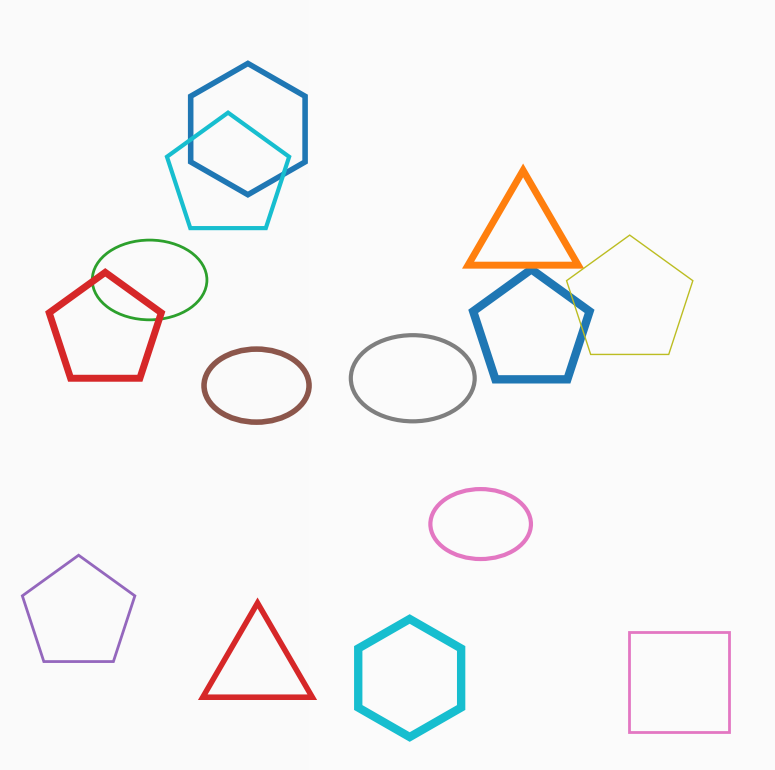[{"shape": "hexagon", "thickness": 2, "radius": 0.43, "center": [0.32, 0.832]}, {"shape": "pentagon", "thickness": 3, "radius": 0.39, "center": [0.686, 0.571]}, {"shape": "triangle", "thickness": 2.5, "radius": 0.41, "center": [0.675, 0.697]}, {"shape": "oval", "thickness": 1, "radius": 0.37, "center": [0.193, 0.636]}, {"shape": "pentagon", "thickness": 2.5, "radius": 0.38, "center": [0.136, 0.57]}, {"shape": "triangle", "thickness": 2, "radius": 0.41, "center": [0.332, 0.135]}, {"shape": "pentagon", "thickness": 1, "radius": 0.38, "center": [0.101, 0.203]}, {"shape": "oval", "thickness": 2, "radius": 0.34, "center": [0.331, 0.499]}, {"shape": "oval", "thickness": 1.5, "radius": 0.32, "center": [0.62, 0.319]}, {"shape": "square", "thickness": 1, "radius": 0.32, "center": [0.876, 0.114]}, {"shape": "oval", "thickness": 1.5, "radius": 0.4, "center": [0.533, 0.509]}, {"shape": "pentagon", "thickness": 0.5, "radius": 0.43, "center": [0.813, 0.609]}, {"shape": "hexagon", "thickness": 3, "radius": 0.38, "center": [0.529, 0.119]}, {"shape": "pentagon", "thickness": 1.5, "radius": 0.41, "center": [0.294, 0.771]}]